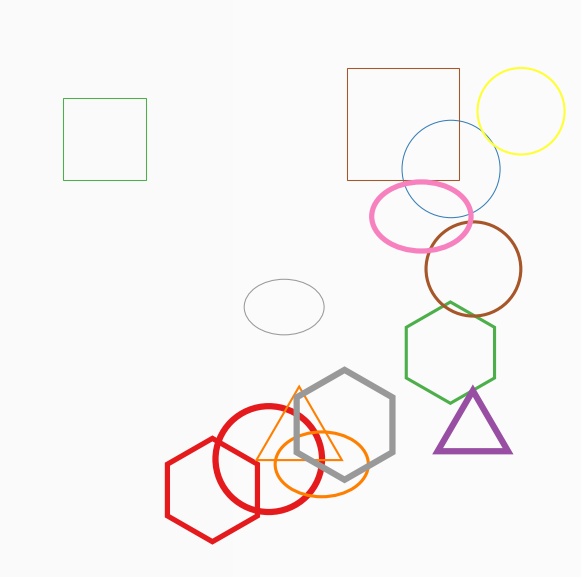[{"shape": "hexagon", "thickness": 2.5, "radius": 0.45, "center": [0.365, 0.151]}, {"shape": "circle", "thickness": 3, "radius": 0.46, "center": [0.462, 0.204]}, {"shape": "circle", "thickness": 0.5, "radius": 0.42, "center": [0.776, 0.707]}, {"shape": "hexagon", "thickness": 1.5, "radius": 0.44, "center": [0.775, 0.389]}, {"shape": "square", "thickness": 0.5, "radius": 0.35, "center": [0.18, 0.758]}, {"shape": "triangle", "thickness": 3, "radius": 0.35, "center": [0.814, 0.253]}, {"shape": "triangle", "thickness": 1, "radius": 0.42, "center": [0.515, 0.245]}, {"shape": "oval", "thickness": 1.5, "radius": 0.4, "center": [0.554, 0.195]}, {"shape": "circle", "thickness": 1, "radius": 0.37, "center": [0.896, 0.807]}, {"shape": "square", "thickness": 0.5, "radius": 0.48, "center": [0.693, 0.784]}, {"shape": "circle", "thickness": 1.5, "radius": 0.41, "center": [0.814, 0.533]}, {"shape": "oval", "thickness": 2.5, "radius": 0.43, "center": [0.725, 0.624]}, {"shape": "hexagon", "thickness": 3, "radius": 0.48, "center": [0.593, 0.264]}, {"shape": "oval", "thickness": 0.5, "radius": 0.34, "center": [0.489, 0.467]}]